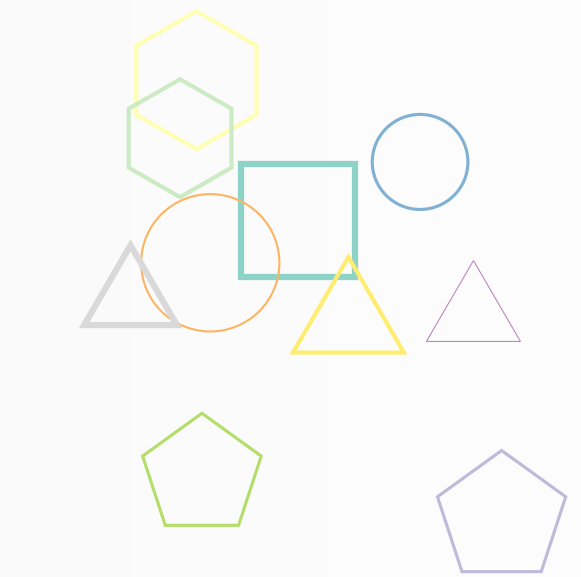[{"shape": "square", "thickness": 3, "radius": 0.49, "center": [0.512, 0.617]}, {"shape": "hexagon", "thickness": 2, "radius": 0.6, "center": [0.338, 0.86]}, {"shape": "pentagon", "thickness": 1.5, "radius": 0.58, "center": [0.863, 0.103]}, {"shape": "circle", "thickness": 1.5, "radius": 0.41, "center": [0.723, 0.719]}, {"shape": "circle", "thickness": 1, "radius": 0.59, "center": [0.362, 0.544]}, {"shape": "pentagon", "thickness": 1.5, "radius": 0.54, "center": [0.347, 0.176]}, {"shape": "triangle", "thickness": 3, "radius": 0.46, "center": [0.225, 0.482]}, {"shape": "triangle", "thickness": 0.5, "radius": 0.47, "center": [0.815, 0.455]}, {"shape": "hexagon", "thickness": 2, "radius": 0.51, "center": [0.31, 0.76]}, {"shape": "triangle", "thickness": 2, "radius": 0.55, "center": [0.599, 0.444]}]